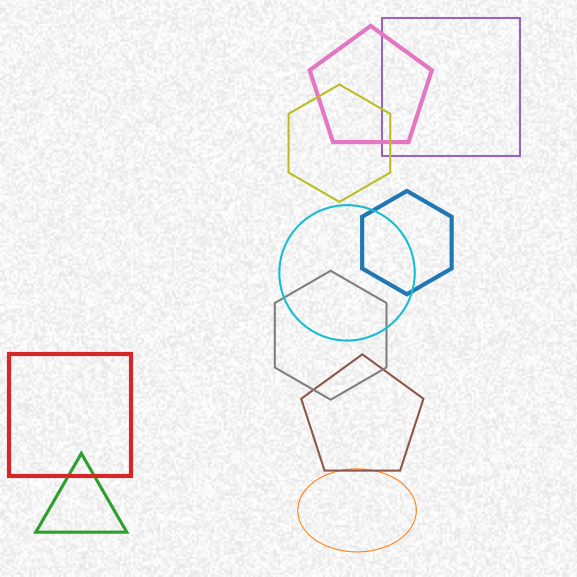[{"shape": "hexagon", "thickness": 2, "radius": 0.45, "center": [0.705, 0.579]}, {"shape": "oval", "thickness": 0.5, "radius": 0.51, "center": [0.618, 0.115]}, {"shape": "triangle", "thickness": 1.5, "radius": 0.45, "center": [0.141, 0.123]}, {"shape": "square", "thickness": 2, "radius": 0.53, "center": [0.122, 0.281]}, {"shape": "square", "thickness": 1, "radius": 0.6, "center": [0.781, 0.849]}, {"shape": "pentagon", "thickness": 1, "radius": 0.56, "center": [0.627, 0.274]}, {"shape": "pentagon", "thickness": 2, "radius": 0.56, "center": [0.642, 0.843]}, {"shape": "hexagon", "thickness": 1, "radius": 0.56, "center": [0.573, 0.419]}, {"shape": "hexagon", "thickness": 1, "radius": 0.51, "center": [0.588, 0.751]}, {"shape": "circle", "thickness": 1, "radius": 0.59, "center": [0.601, 0.527]}]